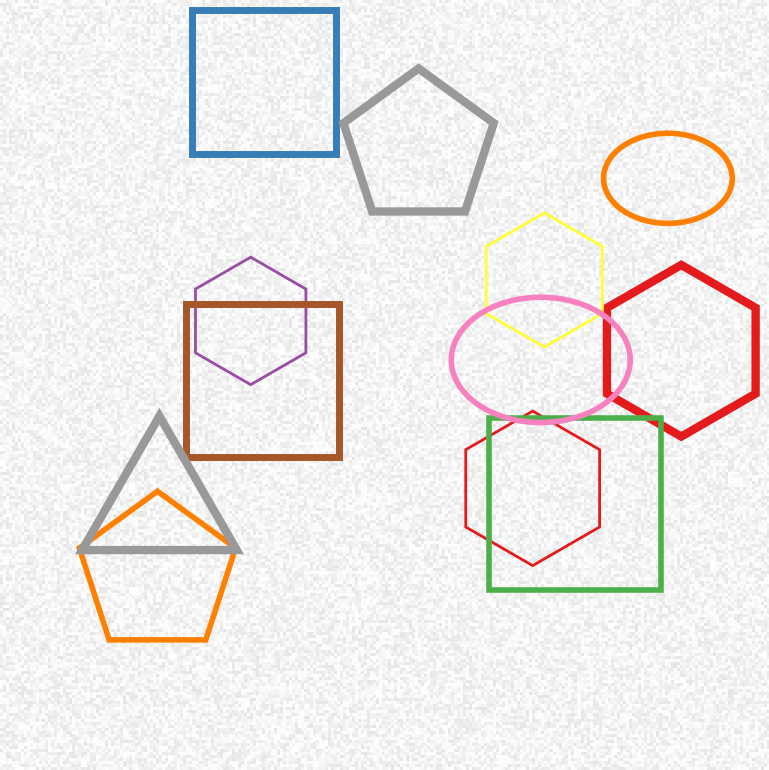[{"shape": "hexagon", "thickness": 3, "radius": 0.56, "center": [0.885, 0.544]}, {"shape": "hexagon", "thickness": 1, "radius": 0.5, "center": [0.692, 0.366]}, {"shape": "square", "thickness": 2.5, "radius": 0.47, "center": [0.343, 0.893]}, {"shape": "square", "thickness": 2, "radius": 0.56, "center": [0.747, 0.346]}, {"shape": "hexagon", "thickness": 1, "radius": 0.41, "center": [0.326, 0.583]}, {"shape": "pentagon", "thickness": 2, "radius": 0.53, "center": [0.205, 0.255]}, {"shape": "oval", "thickness": 2, "radius": 0.42, "center": [0.867, 0.768]}, {"shape": "hexagon", "thickness": 1, "radius": 0.44, "center": [0.707, 0.636]}, {"shape": "square", "thickness": 2.5, "radius": 0.5, "center": [0.341, 0.506]}, {"shape": "oval", "thickness": 2, "radius": 0.58, "center": [0.702, 0.533]}, {"shape": "triangle", "thickness": 3, "radius": 0.58, "center": [0.207, 0.344]}, {"shape": "pentagon", "thickness": 3, "radius": 0.51, "center": [0.544, 0.808]}]